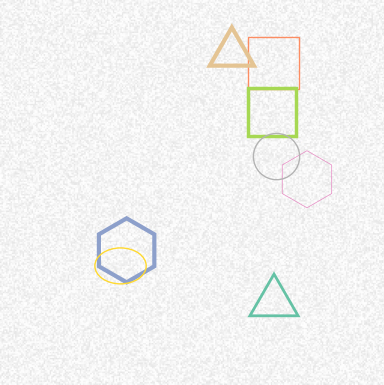[{"shape": "triangle", "thickness": 2, "radius": 0.36, "center": [0.712, 0.216]}, {"shape": "square", "thickness": 1, "radius": 0.33, "center": [0.711, 0.836]}, {"shape": "hexagon", "thickness": 3, "radius": 0.42, "center": [0.329, 0.35]}, {"shape": "hexagon", "thickness": 0.5, "radius": 0.37, "center": [0.797, 0.534]}, {"shape": "square", "thickness": 2.5, "radius": 0.31, "center": [0.708, 0.708]}, {"shape": "oval", "thickness": 1, "radius": 0.33, "center": [0.313, 0.309]}, {"shape": "triangle", "thickness": 3, "radius": 0.33, "center": [0.602, 0.863]}, {"shape": "circle", "thickness": 1, "radius": 0.3, "center": [0.718, 0.593]}]